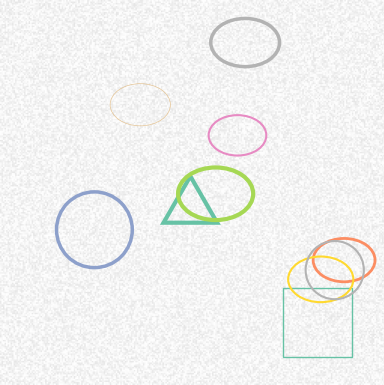[{"shape": "triangle", "thickness": 3, "radius": 0.4, "center": [0.494, 0.462]}, {"shape": "square", "thickness": 1, "radius": 0.45, "center": [0.825, 0.163]}, {"shape": "oval", "thickness": 2, "radius": 0.4, "center": [0.894, 0.324]}, {"shape": "circle", "thickness": 2.5, "radius": 0.49, "center": [0.245, 0.403]}, {"shape": "oval", "thickness": 1.5, "radius": 0.37, "center": [0.617, 0.648]}, {"shape": "oval", "thickness": 3, "radius": 0.49, "center": [0.56, 0.497]}, {"shape": "oval", "thickness": 1.5, "radius": 0.42, "center": [0.833, 0.274]}, {"shape": "oval", "thickness": 0.5, "radius": 0.39, "center": [0.364, 0.728]}, {"shape": "circle", "thickness": 1.5, "radius": 0.38, "center": [0.869, 0.298]}, {"shape": "oval", "thickness": 2.5, "radius": 0.45, "center": [0.637, 0.889]}]